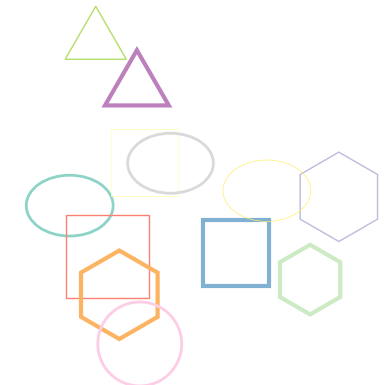[{"shape": "oval", "thickness": 2, "radius": 0.56, "center": [0.181, 0.466]}, {"shape": "square", "thickness": 0.5, "radius": 0.43, "center": [0.374, 0.577]}, {"shape": "hexagon", "thickness": 1, "radius": 0.58, "center": [0.88, 0.489]}, {"shape": "square", "thickness": 1, "radius": 0.54, "center": [0.279, 0.334]}, {"shape": "square", "thickness": 3, "radius": 0.43, "center": [0.612, 0.342]}, {"shape": "hexagon", "thickness": 3, "radius": 0.57, "center": [0.31, 0.234]}, {"shape": "triangle", "thickness": 1, "radius": 0.46, "center": [0.249, 0.892]}, {"shape": "circle", "thickness": 2, "radius": 0.54, "center": [0.363, 0.107]}, {"shape": "oval", "thickness": 2, "radius": 0.56, "center": [0.443, 0.576]}, {"shape": "triangle", "thickness": 3, "radius": 0.48, "center": [0.356, 0.774]}, {"shape": "hexagon", "thickness": 3, "radius": 0.45, "center": [0.805, 0.274]}, {"shape": "oval", "thickness": 0.5, "radius": 0.57, "center": [0.693, 0.505]}]